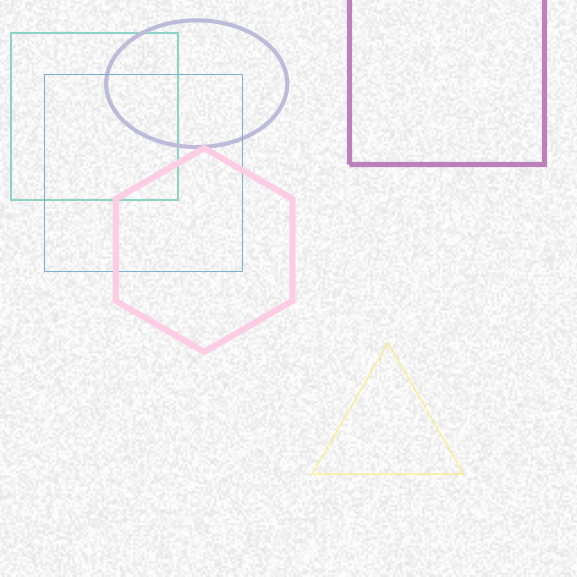[{"shape": "square", "thickness": 1, "radius": 0.72, "center": [0.163, 0.798]}, {"shape": "oval", "thickness": 2, "radius": 0.78, "center": [0.341, 0.854]}, {"shape": "square", "thickness": 0.5, "radius": 0.86, "center": [0.248, 0.7]}, {"shape": "hexagon", "thickness": 3, "radius": 0.88, "center": [0.353, 0.566]}, {"shape": "square", "thickness": 2.5, "radius": 0.85, "center": [0.773, 0.885]}, {"shape": "triangle", "thickness": 0.5, "radius": 0.76, "center": [0.672, 0.254]}]